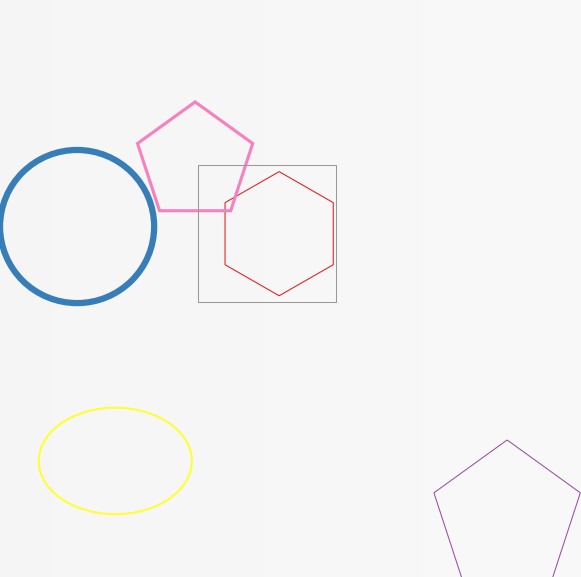[{"shape": "hexagon", "thickness": 0.5, "radius": 0.54, "center": [0.48, 0.594]}, {"shape": "circle", "thickness": 3, "radius": 0.66, "center": [0.133, 0.607]}, {"shape": "pentagon", "thickness": 0.5, "radius": 0.66, "center": [0.872, 0.105]}, {"shape": "oval", "thickness": 1, "radius": 0.66, "center": [0.198, 0.201]}, {"shape": "pentagon", "thickness": 1.5, "radius": 0.52, "center": [0.336, 0.718]}, {"shape": "square", "thickness": 0.5, "radius": 0.59, "center": [0.459, 0.594]}]